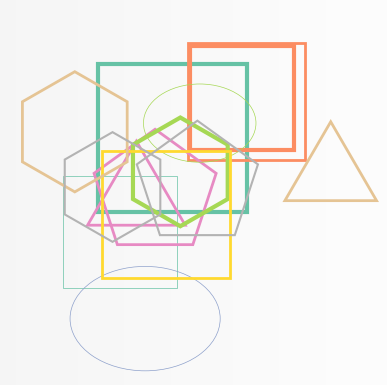[{"shape": "square", "thickness": 0.5, "radius": 0.73, "center": [0.309, 0.398]}, {"shape": "square", "thickness": 3, "radius": 0.96, "center": [0.445, 0.641]}, {"shape": "square", "thickness": 2, "radius": 0.76, "center": [0.636, 0.737]}, {"shape": "square", "thickness": 3, "radius": 0.68, "center": [0.625, 0.746]}, {"shape": "oval", "thickness": 0.5, "radius": 0.97, "center": [0.375, 0.172]}, {"shape": "pentagon", "thickness": 2, "radius": 0.83, "center": [0.4, 0.499]}, {"shape": "triangle", "thickness": 2, "radius": 0.73, "center": [0.352, 0.488]}, {"shape": "oval", "thickness": 0.5, "radius": 0.73, "center": [0.515, 0.68]}, {"shape": "hexagon", "thickness": 3, "radius": 0.71, "center": [0.465, 0.554]}, {"shape": "square", "thickness": 2, "radius": 0.83, "center": [0.429, 0.443]}, {"shape": "triangle", "thickness": 2, "radius": 0.68, "center": [0.853, 0.547]}, {"shape": "hexagon", "thickness": 2, "radius": 0.78, "center": [0.193, 0.658]}, {"shape": "hexagon", "thickness": 1.5, "radius": 0.71, "center": [0.29, 0.514]}, {"shape": "pentagon", "thickness": 1.5, "radius": 0.82, "center": [0.509, 0.522]}]